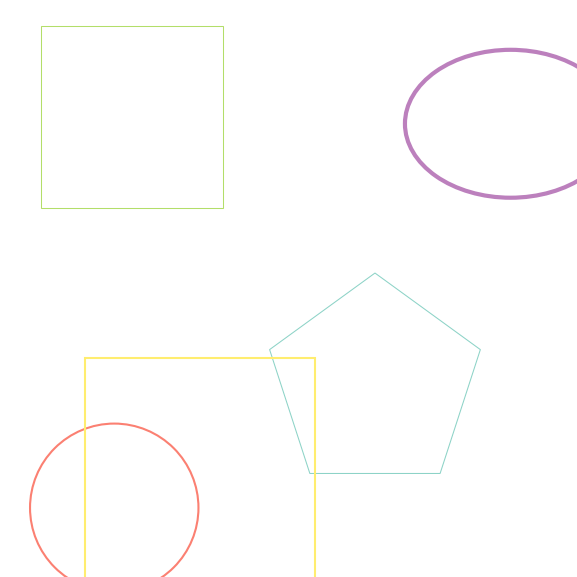[{"shape": "pentagon", "thickness": 0.5, "radius": 0.96, "center": [0.649, 0.334]}, {"shape": "circle", "thickness": 1, "radius": 0.73, "center": [0.198, 0.12]}, {"shape": "square", "thickness": 0.5, "radius": 0.79, "center": [0.228, 0.796]}, {"shape": "oval", "thickness": 2, "radius": 0.91, "center": [0.884, 0.785]}, {"shape": "square", "thickness": 1, "radius": 1.0, "center": [0.346, 0.179]}]